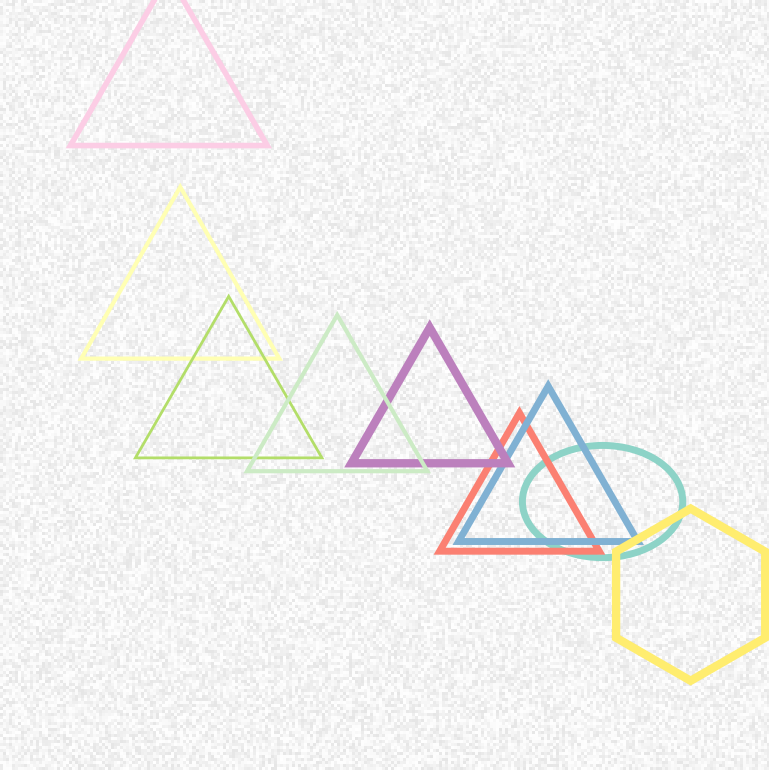[{"shape": "oval", "thickness": 2.5, "radius": 0.52, "center": [0.783, 0.349]}, {"shape": "triangle", "thickness": 1.5, "radius": 0.74, "center": [0.234, 0.609]}, {"shape": "triangle", "thickness": 2.5, "radius": 0.6, "center": [0.675, 0.344]}, {"shape": "triangle", "thickness": 2.5, "radius": 0.67, "center": [0.712, 0.364]}, {"shape": "triangle", "thickness": 1, "radius": 0.7, "center": [0.297, 0.475]}, {"shape": "triangle", "thickness": 2, "radius": 0.74, "center": [0.219, 0.885]}, {"shape": "triangle", "thickness": 3, "radius": 0.59, "center": [0.558, 0.457]}, {"shape": "triangle", "thickness": 1.5, "radius": 0.68, "center": [0.438, 0.456]}, {"shape": "hexagon", "thickness": 3, "radius": 0.56, "center": [0.897, 0.228]}]